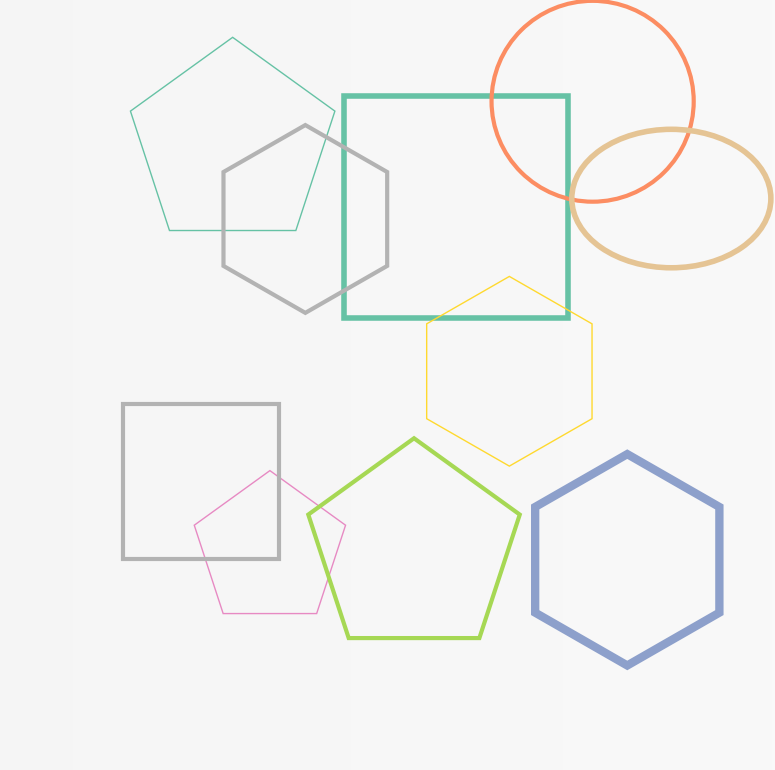[{"shape": "square", "thickness": 2, "radius": 0.72, "center": [0.588, 0.731]}, {"shape": "pentagon", "thickness": 0.5, "radius": 0.69, "center": [0.3, 0.813]}, {"shape": "circle", "thickness": 1.5, "radius": 0.65, "center": [0.765, 0.868]}, {"shape": "hexagon", "thickness": 3, "radius": 0.69, "center": [0.809, 0.273]}, {"shape": "pentagon", "thickness": 0.5, "radius": 0.51, "center": [0.348, 0.286]}, {"shape": "pentagon", "thickness": 1.5, "radius": 0.72, "center": [0.534, 0.287]}, {"shape": "hexagon", "thickness": 0.5, "radius": 0.62, "center": [0.657, 0.518]}, {"shape": "oval", "thickness": 2, "radius": 0.64, "center": [0.866, 0.742]}, {"shape": "hexagon", "thickness": 1.5, "radius": 0.61, "center": [0.394, 0.716]}, {"shape": "square", "thickness": 1.5, "radius": 0.5, "center": [0.26, 0.375]}]